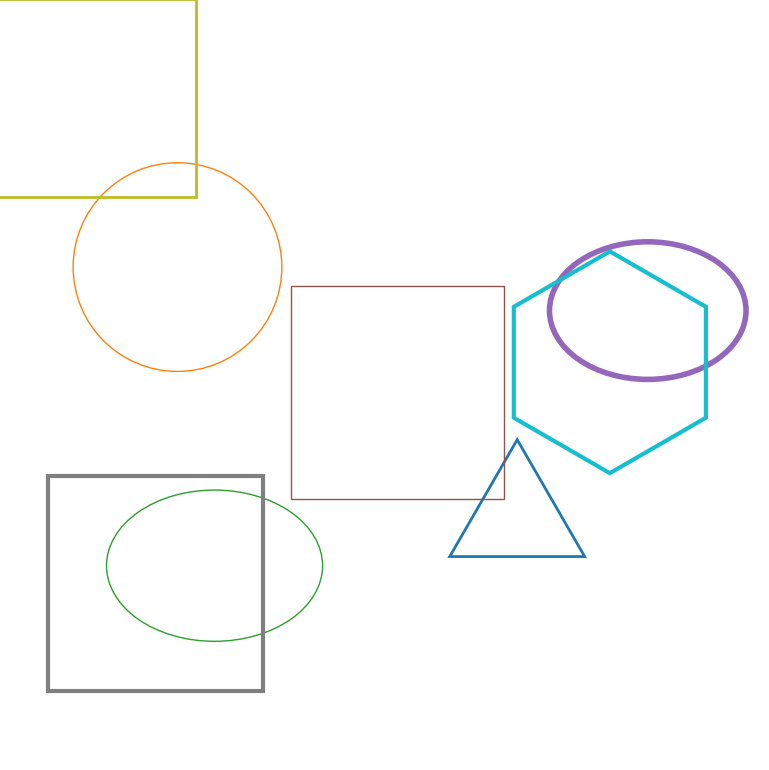[{"shape": "triangle", "thickness": 1, "radius": 0.51, "center": [0.672, 0.328]}, {"shape": "circle", "thickness": 0.5, "radius": 0.68, "center": [0.23, 0.653]}, {"shape": "oval", "thickness": 0.5, "radius": 0.7, "center": [0.279, 0.265]}, {"shape": "oval", "thickness": 2, "radius": 0.64, "center": [0.841, 0.597]}, {"shape": "square", "thickness": 0.5, "radius": 0.69, "center": [0.516, 0.49]}, {"shape": "square", "thickness": 1.5, "radius": 0.7, "center": [0.202, 0.242]}, {"shape": "square", "thickness": 1, "radius": 0.64, "center": [0.126, 0.873]}, {"shape": "hexagon", "thickness": 1.5, "radius": 0.72, "center": [0.792, 0.53]}]